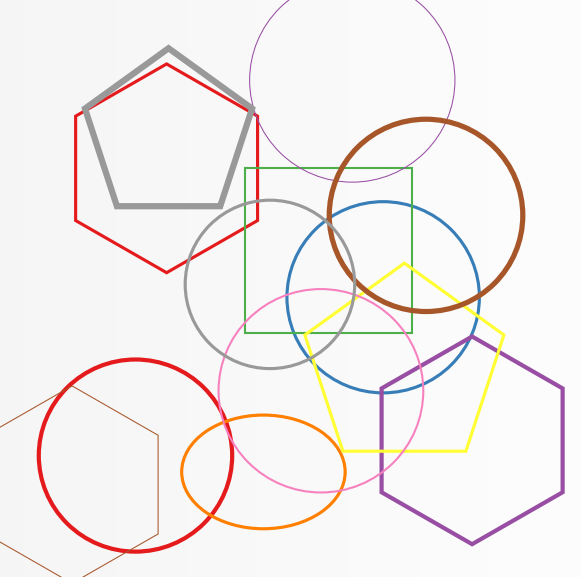[{"shape": "circle", "thickness": 2, "radius": 0.83, "center": [0.233, 0.21]}, {"shape": "hexagon", "thickness": 1.5, "radius": 0.9, "center": [0.287, 0.708]}, {"shape": "circle", "thickness": 1.5, "radius": 0.83, "center": [0.659, 0.484]}, {"shape": "square", "thickness": 1, "radius": 0.72, "center": [0.565, 0.565]}, {"shape": "hexagon", "thickness": 2, "radius": 0.9, "center": [0.812, 0.237]}, {"shape": "circle", "thickness": 0.5, "radius": 0.88, "center": [0.606, 0.86]}, {"shape": "oval", "thickness": 1.5, "radius": 0.7, "center": [0.453, 0.182]}, {"shape": "pentagon", "thickness": 1.5, "radius": 0.9, "center": [0.696, 0.363]}, {"shape": "circle", "thickness": 2.5, "radius": 0.83, "center": [0.733, 0.626]}, {"shape": "hexagon", "thickness": 0.5, "radius": 0.85, "center": [0.124, 0.16]}, {"shape": "circle", "thickness": 1, "radius": 0.88, "center": [0.552, 0.322]}, {"shape": "pentagon", "thickness": 3, "radius": 0.76, "center": [0.29, 0.764]}, {"shape": "circle", "thickness": 1.5, "radius": 0.73, "center": [0.464, 0.507]}]